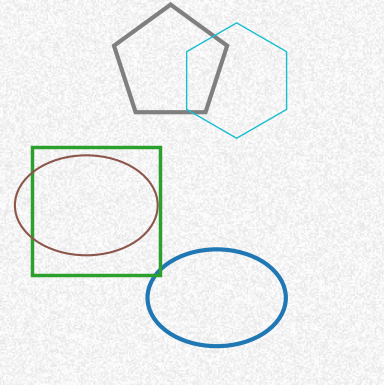[{"shape": "oval", "thickness": 3, "radius": 0.9, "center": [0.563, 0.227]}, {"shape": "square", "thickness": 2.5, "radius": 0.83, "center": [0.249, 0.451]}, {"shape": "oval", "thickness": 1.5, "radius": 0.93, "center": [0.224, 0.467]}, {"shape": "pentagon", "thickness": 3, "radius": 0.77, "center": [0.443, 0.834]}, {"shape": "hexagon", "thickness": 1, "radius": 0.75, "center": [0.615, 0.791]}]